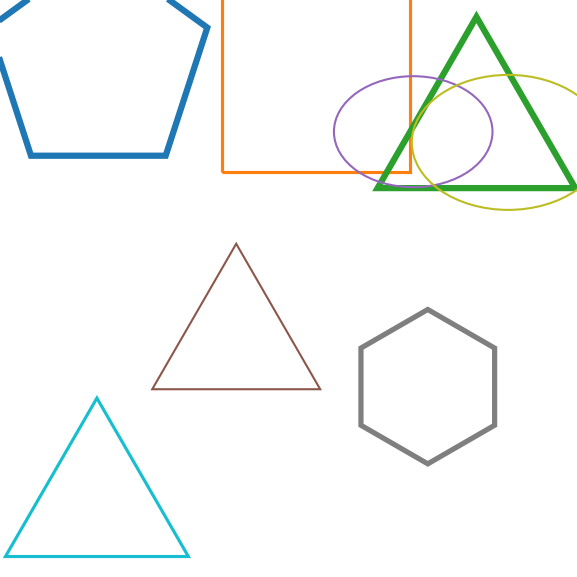[{"shape": "pentagon", "thickness": 3, "radius": 0.99, "center": [0.17, 0.89]}, {"shape": "square", "thickness": 1.5, "radius": 0.81, "center": [0.547, 0.864]}, {"shape": "triangle", "thickness": 3, "radius": 0.99, "center": [0.825, 0.772]}, {"shape": "oval", "thickness": 1, "radius": 0.69, "center": [0.716, 0.771]}, {"shape": "triangle", "thickness": 1, "radius": 0.84, "center": [0.409, 0.409]}, {"shape": "hexagon", "thickness": 2.5, "radius": 0.67, "center": [0.741, 0.33]}, {"shape": "oval", "thickness": 1, "radius": 0.83, "center": [0.88, 0.753]}, {"shape": "triangle", "thickness": 1.5, "radius": 0.91, "center": [0.168, 0.127]}]